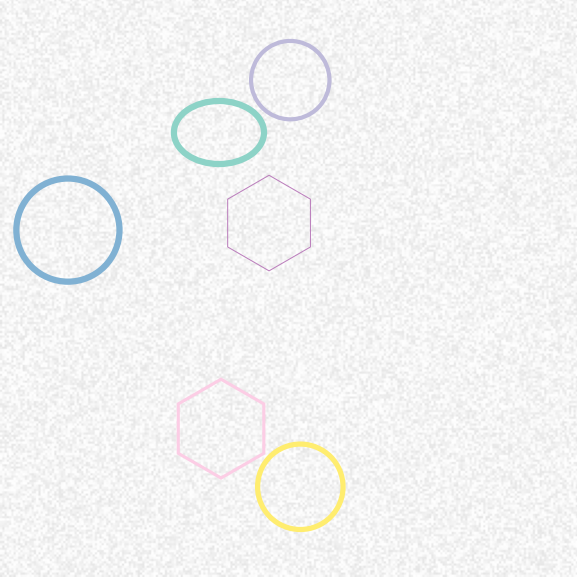[{"shape": "oval", "thickness": 3, "radius": 0.39, "center": [0.379, 0.77]}, {"shape": "circle", "thickness": 2, "radius": 0.34, "center": [0.503, 0.86]}, {"shape": "circle", "thickness": 3, "radius": 0.45, "center": [0.118, 0.601]}, {"shape": "hexagon", "thickness": 1.5, "radius": 0.43, "center": [0.383, 0.257]}, {"shape": "hexagon", "thickness": 0.5, "radius": 0.41, "center": [0.466, 0.613]}, {"shape": "circle", "thickness": 2.5, "radius": 0.37, "center": [0.52, 0.156]}]